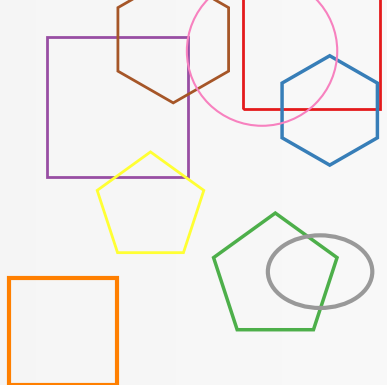[{"shape": "square", "thickness": 2, "radius": 0.88, "center": [0.804, 0.892]}, {"shape": "hexagon", "thickness": 2.5, "radius": 0.71, "center": [0.851, 0.713]}, {"shape": "pentagon", "thickness": 2.5, "radius": 0.84, "center": [0.71, 0.279]}, {"shape": "square", "thickness": 2, "radius": 0.91, "center": [0.303, 0.722]}, {"shape": "square", "thickness": 3, "radius": 0.7, "center": [0.163, 0.139]}, {"shape": "pentagon", "thickness": 2, "radius": 0.72, "center": [0.388, 0.461]}, {"shape": "hexagon", "thickness": 2, "radius": 0.82, "center": [0.447, 0.898]}, {"shape": "circle", "thickness": 1.5, "radius": 0.97, "center": [0.676, 0.867]}, {"shape": "oval", "thickness": 3, "radius": 0.67, "center": [0.826, 0.294]}]